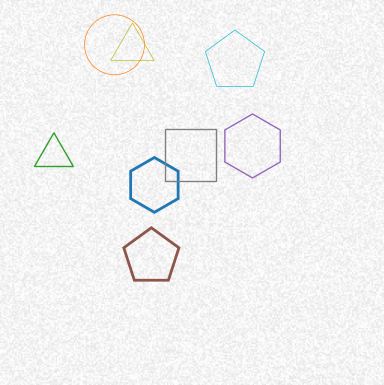[{"shape": "hexagon", "thickness": 2, "radius": 0.36, "center": [0.401, 0.52]}, {"shape": "circle", "thickness": 0.5, "radius": 0.39, "center": [0.297, 0.884]}, {"shape": "triangle", "thickness": 1, "radius": 0.29, "center": [0.14, 0.597]}, {"shape": "hexagon", "thickness": 1, "radius": 0.42, "center": [0.656, 0.621]}, {"shape": "pentagon", "thickness": 2, "radius": 0.38, "center": [0.393, 0.333]}, {"shape": "square", "thickness": 1, "radius": 0.34, "center": [0.494, 0.598]}, {"shape": "triangle", "thickness": 0.5, "radius": 0.32, "center": [0.344, 0.876]}, {"shape": "pentagon", "thickness": 0.5, "radius": 0.4, "center": [0.61, 0.841]}]